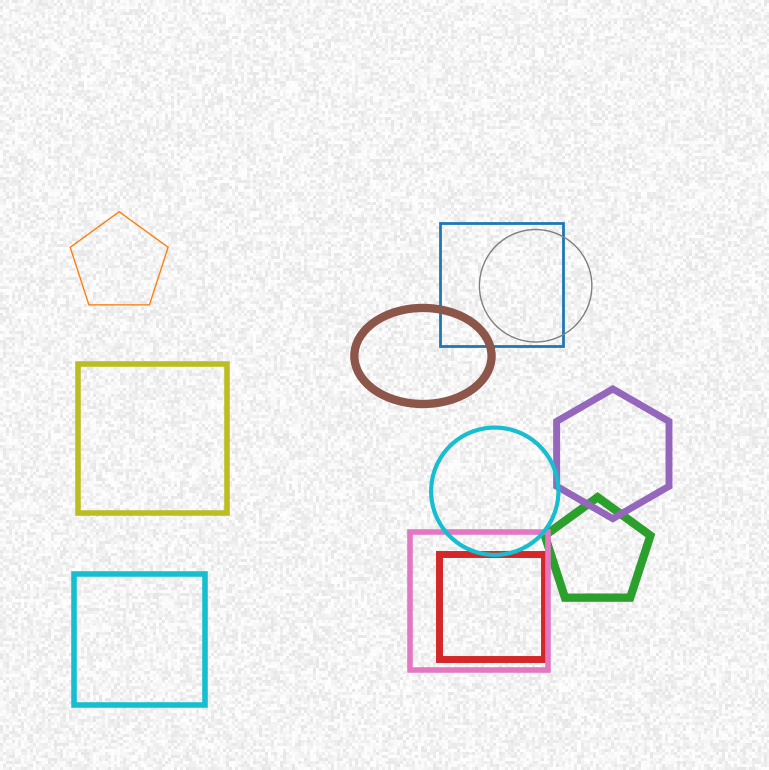[{"shape": "square", "thickness": 1, "radius": 0.4, "center": [0.651, 0.63]}, {"shape": "pentagon", "thickness": 0.5, "radius": 0.33, "center": [0.155, 0.658]}, {"shape": "pentagon", "thickness": 3, "radius": 0.36, "center": [0.776, 0.282]}, {"shape": "square", "thickness": 2.5, "radius": 0.34, "center": [0.639, 0.212]}, {"shape": "hexagon", "thickness": 2.5, "radius": 0.42, "center": [0.796, 0.411]}, {"shape": "oval", "thickness": 3, "radius": 0.45, "center": [0.549, 0.538]}, {"shape": "square", "thickness": 2, "radius": 0.45, "center": [0.622, 0.22]}, {"shape": "circle", "thickness": 0.5, "radius": 0.37, "center": [0.696, 0.629]}, {"shape": "square", "thickness": 2, "radius": 0.48, "center": [0.198, 0.431]}, {"shape": "square", "thickness": 2, "radius": 0.43, "center": [0.181, 0.169]}, {"shape": "circle", "thickness": 1.5, "radius": 0.41, "center": [0.643, 0.362]}]